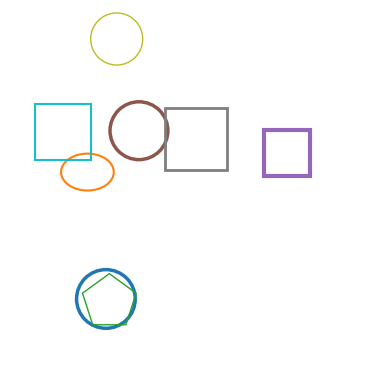[{"shape": "circle", "thickness": 2.5, "radius": 0.38, "center": [0.275, 0.223]}, {"shape": "oval", "thickness": 1.5, "radius": 0.34, "center": [0.227, 0.553]}, {"shape": "pentagon", "thickness": 1, "radius": 0.37, "center": [0.284, 0.216]}, {"shape": "square", "thickness": 3, "radius": 0.3, "center": [0.745, 0.603]}, {"shape": "circle", "thickness": 2.5, "radius": 0.38, "center": [0.361, 0.66]}, {"shape": "square", "thickness": 2, "radius": 0.4, "center": [0.509, 0.638]}, {"shape": "circle", "thickness": 1, "radius": 0.34, "center": [0.303, 0.899]}, {"shape": "square", "thickness": 1.5, "radius": 0.36, "center": [0.163, 0.656]}]